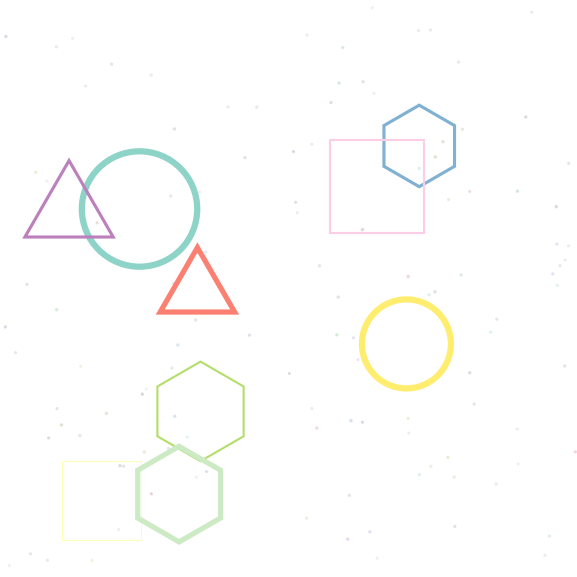[{"shape": "circle", "thickness": 3, "radius": 0.5, "center": [0.242, 0.637]}, {"shape": "square", "thickness": 0.5, "radius": 0.34, "center": [0.176, 0.132]}, {"shape": "triangle", "thickness": 2.5, "radius": 0.37, "center": [0.342, 0.496]}, {"shape": "hexagon", "thickness": 1.5, "radius": 0.35, "center": [0.726, 0.746]}, {"shape": "hexagon", "thickness": 1, "radius": 0.43, "center": [0.347, 0.287]}, {"shape": "square", "thickness": 1, "radius": 0.4, "center": [0.653, 0.676]}, {"shape": "triangle", "thickness": 1.5, "radius": 0.44, "center": [0.12, 0.633]}, {"shape": "hexagon", "thickness": 2.5, "radius": 0.41, "center": [0.31, 0.144]}, {"shape": "circle", "thickness": 3, "radius": 0.39, "center": [0.704, 0.404]}]